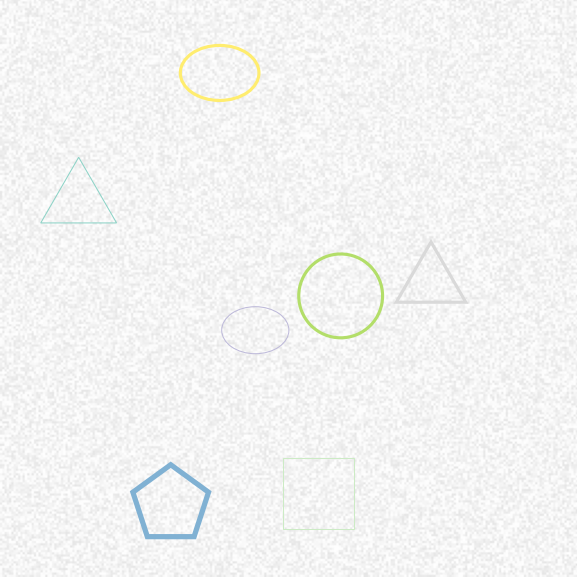[{"shape": "triangle", "thickness": 0.5, "radius": 0.38, "center": [0.136, 0.651]}, {"shape": "oval", "thickness": 0.5, "radius": 0.29, "center": [0.442, 0.427]}, {"shape": "pentagon", "thickness": 2.5, "radius": 0.34, "center": [0.296, 0.126]}, {"shape": "circle", "thickness": 1.5, "radius": 0.36, "center": [0.59, 0.487]}, {"shape": "triangle", "thickness": 1.5, "radius": 0.35, "center": [0.746, 0.511]}, {"shape": "square", "thickness": 0.5, "radius": 0.31, "center": [0.552, 0.144]}, {"shape": "oval", "thickness": 1.5, "radius": 0.34, "center": [0.38, 0.873]}]